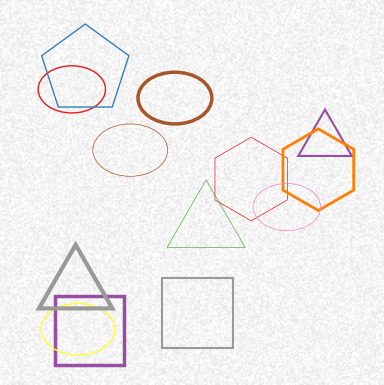[{"shape": "hexagon", "thickness": 0.5, "radius": 0.54, "center": [0.652, 0.535]}, {"shape": "oval", "thickness": 1, "radius": 0.44, "center": [0.187, 0.768]}, {"shape": "pentagon", "thickness": 1, "radius": 0.6, "center": [0.221, 0.818]}, {"shape": "triangle", "thickness": 0.5, "radius": 0.59, "center": [0.535, 0.416]}, {"shape": "triangle", "thickness": 1.5, "radius": 0.4, "center": [0.844, 0.635]}, {"shape": "square", "thickness": 2.5, "radius": 0.45, "center": [0.233, 0.141]}, {"shape": "hexagon", "thickness": 2, "radius": 0.53, "center": [0.827, 0.559]}, {"shape": "oval", "thickness": 1, "radius": 0.48, "center": [0.202, 0.145]}, {"shape": "oval", "thickness": 0.5, "radius": 0.49, "center": [0.338, 0.61]}, {"shape": "oval", "thickness": 2.5, "radius": 0.48, "center": [0.454, 0.745]}, {"shape": "oval", "thickness": 0.5, "radius": 0.44, "center": [0.745, 0.462]}, {"shape": "triangle", "thickness": 3, "radius": 0.55, "center": [0.196, 0.254]}, {"shape": "square", "thickness": 1.5, "radius": 0.46, "center": [0.513, 0.186]}]